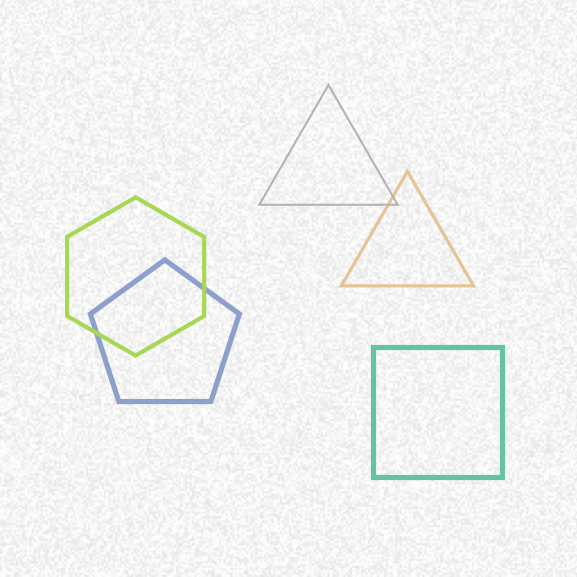[{"shape": "square", "thickness": 2.5, "radius": 0.56, "center": [0.758, 0.286]}, {"shape": "pentagon", "thickness": 2.5, "radius": 0.68, "center": [0.285, 0.414]}, {"shape": "hexagon", "thickness": 2, "radius": 0.69, "center": [0.235, 0.52]}, {"shape": "triangle", "thickness": 1.5, "radius": 0.66, "center": [0.706, 0.57]}, {"shape": "triangle", "thickness": 1, "radius": 0.69, "center": [0.569, 0.714]}]